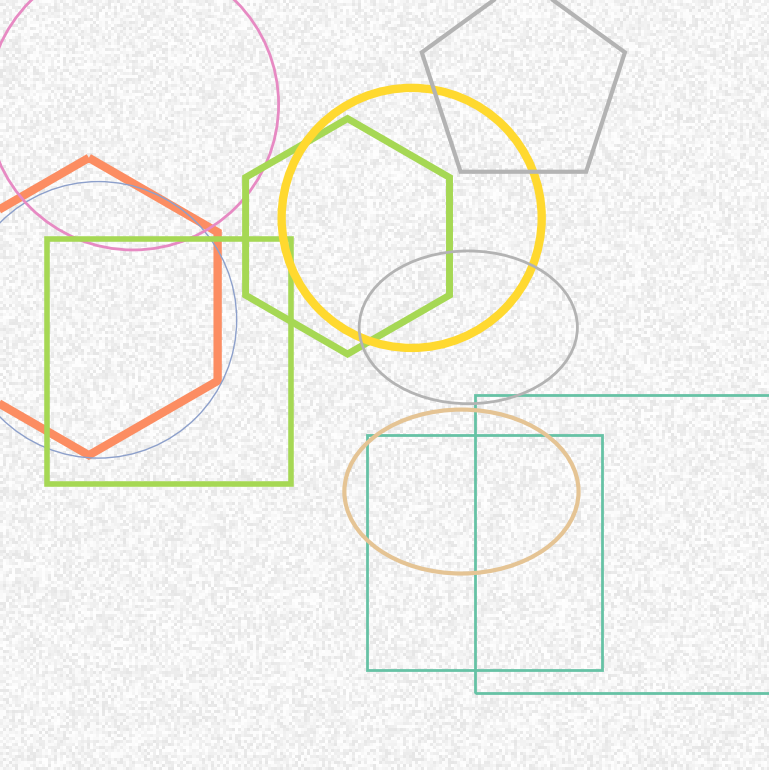[{"shape": "square", "thickness": 1, "radius": 0.76, "center": [0.629, 0.282]}, {"shape": "square", "thickness": 1, "radius": 0.97, "center": [0.811, 0.293]}, {"shape": "hexagon", "thickness": 3, "radius": 0.97, "center": [0.115, 0.602]}, {"shape": "circle", "thickness": 0.5, "radius": 0.9, "center": [0.128, 0.585]}, {"shape": "circle", "thickness": 1, "radius": 0.95, "center": [0.173, 0.864]}, {"shape": "square", "thickness": 2, "radius": 0.79, "center": [0.22, 0.531]}, {"shape": "hexagon", "thickness": 2.5, "radius": 0.76, "center": [0.451, 0.693]}, {"shape": "circle", "thickness": 3, "radius": 0.84, "center": [0.535, 0.717]}, {"shape": "oval", "thickness": 1.5, "radius": 0.76, "center": [0.599, 0.362]}, {"shape": "oval", "thickness": 1, "radius": 0.71, "center": [0.608, 0.575]}, {"shape": "pentagon", "thickness": 1.5, "radius": 0.69, "center": [0.68, 0.889]}]